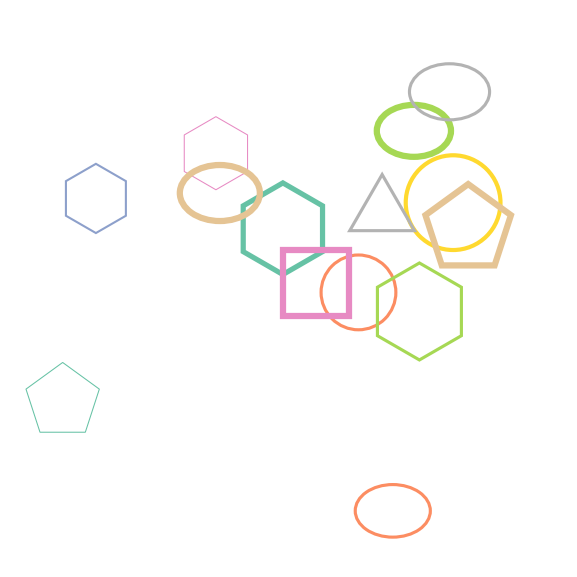[{"shape": "pentagon", "thickness": 0.5, "radius": 0.33, "center": [0.109, 0.305]}, {"shape": "hexagon", "thickness": 2.5, "radius": 0.4, "center": [0.49, 0.603]}, {"shape": "circle", "thickness": 1.5, "radius": 0.32, "center": [0.621, 0.493]}, {"shape": "oval", "thickness": 1.5, "radius": 0.33, "center": [0.68, 0.115]}, {"shape": "hexagon", "thickness": 1, "radius": 0.3, "center": [0.166, 0.656]}, {"shape": "hexagon", "thickness": 0.5, "radius": 0.32, "center": [0.374, 0.734]}, {"shape": "square", "thickness": 3, "radius": 0.29, "center": [0.546, 0.509]}, {"shape": "oval", "thickness": 3, "radius": 0.32, "center": [0.717, 0.773]}, {"shape": "hexagon", "thickness": 1.5, "radius": 0.42, "center": [0.726, 0.46]}, {"shape": "circle", "thickness": 2, "radius": 0.41, "center": [0.785, 0.648]}, {"shape": "oval", "thickness": 3, "radius": 0.35, "center": [0.381, 0.665]}, {"shape": "pentagon", "thickness": 3, "radius": 0.39, "center": [0.811, 0.603]}, {"shape": "oval", "thickness": 1.5, "radius": 0.35, "center": [0.778, 0.84]}, {"shape": "triangle", "thickness": 1.5, "radius": 0.32, "center": [0.662, 0.632]}]